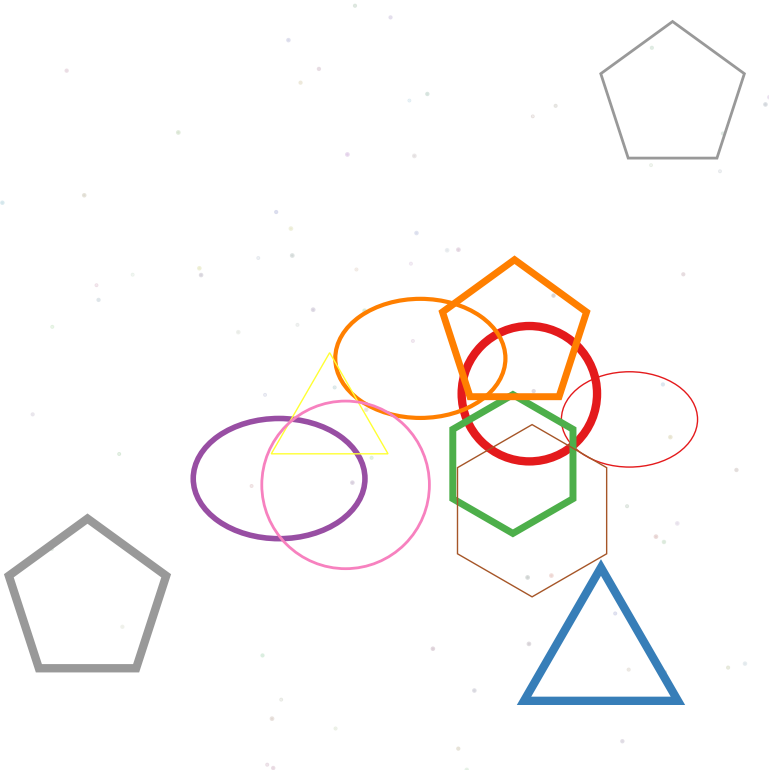[{"shape": "oval", "thickness": 0.5, "radius": 0.44, "center": [0.818, 0.455]}, {"shape": "circle", "thickness": 3, "radius": 0.44, "center": [0.687, 0.489]}, {"shape": "triangle", "thickness": 3, "radius": 0.58, "center": [0.78, 0.148]}, {"shape": "hexagon", "thickness": 2.5, "radius": 0.45, "center": [0.666, 0.397]}, {"shape": "oval", "thickness": 2, "radius": 0.56, "center": [0.362, 0.378]}, {"shape": "pentagon", "thickness": 2.5, "radius": 0.49, "center": [0.668, 0.564]}, {"shape": "oval", "thickness": 1.5, "radius": 0.55, "center": [0.546, 0.535]}, {"shape": "triangle", "thickness": 0.5, "radius": 0.44, "center": [0.428, 0.454]}, {"shape": "hexagon", "thickness": 0.5, "radius": 0.56, "center": [0.691, 0.337]}, {"shape": "circle", "thickness": 1, "radius": 0.54, "center": [0.449, 0.37]}, {"shape": "pentagon", "thickness": 1, "radius": 0.49, "center": [0.873, 0.874]}, {"shape": "pentagon", "thickness": 3, "radius": 0.54, "center": [0.114, 0.219]}]